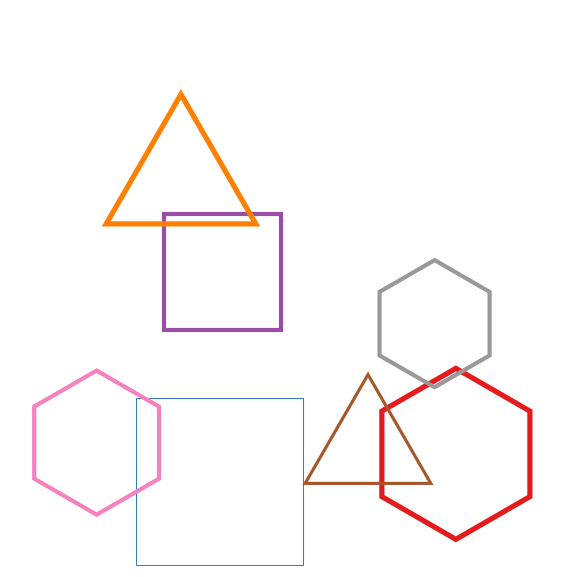[{"shape": "hexagon", "thickness": 2.5, "radius": 0.74, "center": [0.789, 0.213]}, {"shape": "square", "thickness": 0.5, "radius": 0.72, "center": [0.38, 0.166]}, {"shape": "square", "thickness": 2, "radius": 0.5, "center": [0.385, 0.528]}, {"shape": "triangle", "thickness": 2.5, "radius": 0.75, "center": [0.313, 0.686]}, {"shape": "triangle", "thickness": 1.5, "radius": 0.63, "center": [0.637, 0.225]}, {"shape": "hexagon", "thickness": 2, "radius": 0.62, "center": [0.167, 0.233]}, {"shape": "hexagon", "thickness": 2, "radius": 0.55, "center": [0.753, 0.439]}]